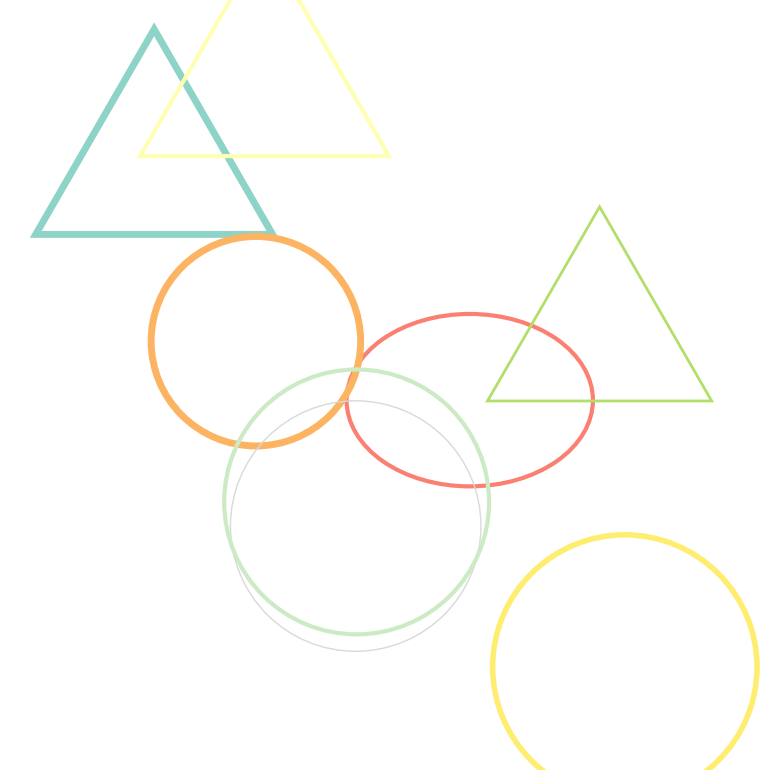[{"shape": "triangle", "thickness": 2.5, "radius": 0.89, "center": [0.2, 0.784]}, {"shape": "triangle", "thickness": 1.5, "radius": 0.93, "center": [0.344, 0.891]}, {"shape": "oval", "thickness": 1.5, "radius": 0.8, "center": [0.61, 0.48]}, {"shape": "circle", "thickness": 2.5, "radius": 0.68, "center": [0.332, 0.557]}, {"shape": "triangle", "thickness": 1, "radius": 0.84, "center": [0.779, 0.563]}, {"shape": "circle", "thickness": 0.5, "radius": 0.81, "center": [0.462, 0.317]}, {"shape": "circle", "thickness": 1.5, "radius": 0.86, "center": [0.463, 0.348]}, {"shape": "circle", "thickness": 2, "radius": 0.86, "center": [0.811, 0.134]}]